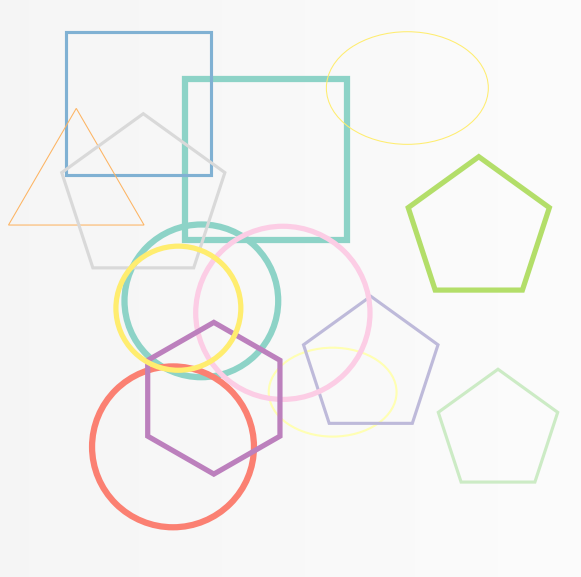[{"shape": "circle", "thickness": 3, "radius": 0.66, "center": [0.346, 0.478]}, {"shape": "square", "thickness": 3, "radius": 0.7, "center": [0.458, 0.723]}, {"shape": "oval", "thickness": 1, "radius": 0.55, "center": [0.572, 0.32]}, {"shape": "pentagon", "thickness": 1.5, "radius": 0.61, "center": [0.638, 0.364]}, {"shape": "circle", "thickness": 3, "radius": 0.7, "center": [0.298, 0.225]}, {"shape": "square", "thickness": 1.5, "radius": 0.62, "center": [0.238, 0.821]}, {"shape": "triangle", "thickness": 0.5, "radius": 0.67, "center": [0.131, 0.677]}, {"shape": "pentagon", "thickness": 2.5, "radius": 0.64, "center": [0.824, 0.6]}, {"shape": "circle", "thickness": 2.5, "radius": 0.75, "center": [0.487, 0.457]}, {"shape": "pentagon", "thickness": 1.5, "radius": 0.74, "center": [0.247, 0.655]}, {"shape": "hexagon", "thickness": 2.5, "radius": 0.66, "center": [0.368, 0.31]}, {"shape": "pentagon", "thickness": 1.5, "radius": 0.54, "center": [0.857, 0.252]}, {"shape": "circle", "thickness": 2.5, "radius": 0.54, "center": [0.307, 0.465]}, {"shape": "oval", "thickness": 0.5, "radius": 0.7, "center": [0.701, 0.847]}]